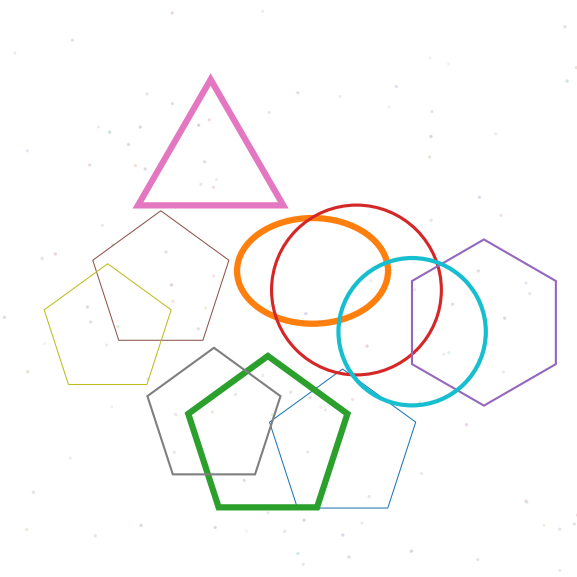[{"shape": "pentagon", "thickness": 0.5, "radius": 0.67, "center": [0.593, 0.227]}, {"shape": "oval", "thickness": 3, "radius": 0.65, "center": [0.541, 0.53]}, {"shape": "pentagon", "thickness": 3, "radius": 0.72, "center": [0.464, 0.238]}, {"shape": "circle", "thickness": 1.5, "radius": 0.74, "center": [0.617, 0.497]}, {"shape": "hexagon", "thickness": 1, "radius": 0.72, "center": [0.838, 0.441]}, {"shape": "pentagon", "thickness": 0.5, "radius": 0.62, "center": [0.279, 0.51]}, {"shape": "triangle", "thickness": 3, "radius": 0.73, "center": [0.365, 0.716]}, {"shape": "pentagon", "thickness": 1, "radius": 0.61, "center": [0.37, 0.276]}, {"shape": "pentagon", "thickness": 0.5, "radius": 0.58, "center": [0.186, 0.427]}, {"shape": "circle", "thickness": 2, "radius": 0.64, "center": [0.714, 0.425]}]